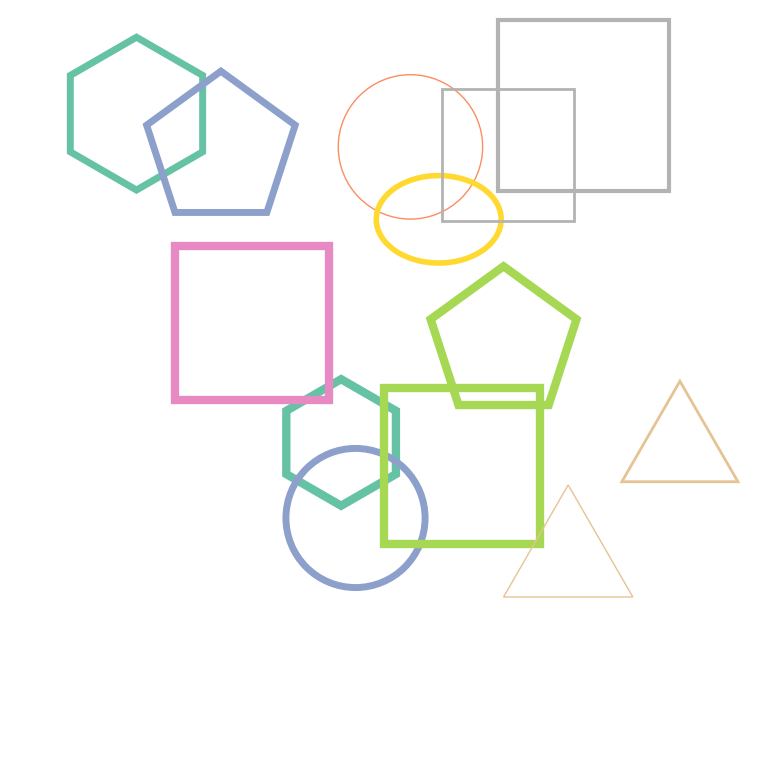[{"shape": "hexagon", "thickness": 3, "radius": 0.41, "center": [0.443, 0.425]}, {"shape": "hexagon", "thickness": 2.5, "radius": 0.5, "center": [0.177, 0.852]}, {"shape": "circle", "thickness": 0.5, "radius": 0.47, "center": [0.533, 0.809]}, {"shape": "pentagon", "thickness": 2.5, "radius": 0.51, "center": [0.287, 0.806]}, {"shape": "circle", "thickness": 2.5, "radius": 0.45, "center": [0.462, 0.327]}, {"shape": "square", "thickness": 3, "radius": 0.5, "center": [0.327, 0.581]}, {"shape": "square", "thickness": 3, "radius": 0.51, "center": [0.6, 0.395]}, {"shape": "pentagon", "thickness": 3, "radius": 0.5, "center": [0.654, 0.555]}, {"shape": "oval", "thickness": 2, "radius": 0.41, "center": [0.57, 0.715]}, {"shape": "triangle", "thickness": 1, "radius": 0.44, "center": [0.883, 0.418]}, {"shape": "triangle", "thickness": 0.5, "radius": 0.48, "center": [0.738, 0.273]}, {"shape": "square", "thickness": 1.5, "radius": 0.55, "center": [0.757, 0.863]}, {"shape": "square", "thickness": 1, "radius": 0.43, "center": [0.66, 0.799]}]